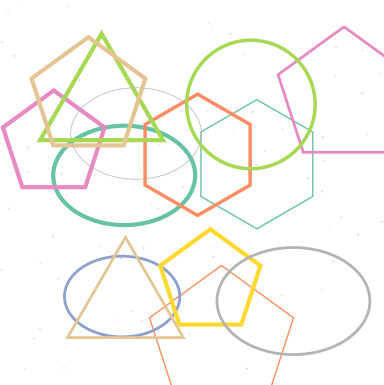[{"shape": "hexagon", "thickness": 1, "radius": 0.84, "center": [0.667, 0.573]}, {"shape": "oval", "thickness": 3, "radius": 0.92, "center": [0.323, 0.544]}, {"shape": "pentagon", "thickness": 1, "radius": 0.98, "center": [0.575, 0.114]}, {"shape": "hexagon", "thickness": 2.5, "radius": 0.79, "center": [0.513, 0.598]}, {"shape": "oval", "thickness": 2, "radius": 0.75, "center": [0.317, 0.23]}, {"shape": "pentagon", "thickness": 3, "radius": 0.69, "center": [0.14, 0.626]}, {"shape": "pentagon", "thickness": 2, "radius": 0.9, "center": [0.894, 0.75]}, {"shape": "triangle", "thickness": 3, "radius": 0.92, "center": [0.264, 0.728]}, {"shape": "circle", "thickness": 2.5, "radius": 0.83, "center": [0.652, 0.729]}, {"shape": "pentagon", "thickness": 3, "radius": 0.68, "center": [0.546, 0.268]}, {"shape": "pentagon", "thickness": 3, "radius": 0.78, "center": [0.23, 0.748]}, {"shape": "triangle", "thickness": 2, "radius": 0.87, "center": [0.326, 0.21]}, {"shape": "oval", "thickness": 0.5, "radius": 0.85, "center": [0.353, 0.653]}, {"shape": "oval", "thickness": 2, "radius": 0.99, "center": [0.762, 0.218]}]